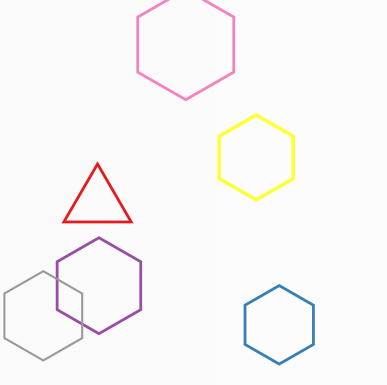[{"shape": "triangle", "thickness": 2, "radius": 0.5, "center": [0.252, 0.474]}, {"shape": "hexagon", "thickness": 2, "radius": 0.51, "center": [0.721, 0.156]}, {"shape": "hexagon", "thickness": 2, "radius": 0.62, "center": [0.255, 0.258]}, {"shape": "hexagon", "thickness": 2.5, "radius": 0.55, "center": [0.661, 0.591]}, {"shape": "hexagon", "thickness": 2, "radius": 0.72, "center": [0.479, 0.884]}, {"shape": "hexagon", "thickness": 1.5, "radius": 0.58, "center": [0.112, 0.18]}]